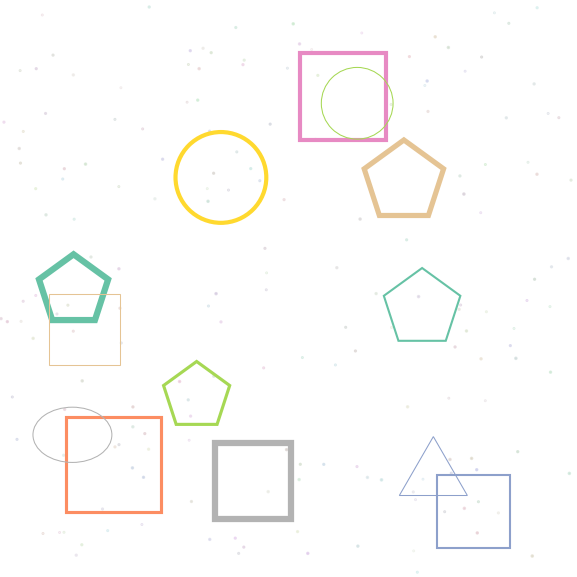[{"shape": "pentagon", "thickness": 3, "radius": 0.31, "center": [0.127, 0.496]}, {"shape": "pentagon", "thickness": 1, "radius": 0.35, "center": [0.731, 0.465]}, {"shape": "square", "thickness": 1.5, "radius": 0.41, "center": [0.197, 0.195]}, {"shape": "square", "thickness": 1, "radius": 0.32, "center": [0.82, 0.114]}, {"shape": "triangle", "thickness": 0.5, "radius": 0.34, "center": [0.75, 0.175]}, {"shape": "square", "thickness": 2, "radius": 0.37, "center": [0.594, 0.832]}, {"shape": "pentagon", "thickness": 1.5, "radius": 0.3, "center": [0.34, 0.313]}, {"shape": "circle", "thickness": 0.5, "radius": 0.31, "center": [0.619, 0.82]}, {"shape": "circle", "thickness": 2, "radius": 0.39, "center": [0.383, 0.692]}, {"shape": "pentagon", "thickness": 2.5, "radius": 0.36, "center": [0.699, 0.684]}, {"shape": "square", "thickness": 0.5, "radius": 0.31, "center": [0.146, 0.429]}, {"shape": "square", "thickness": 3, "radius": 0.33, "center": [0.439, 0.166]}, {"shape": "oval", "thickness": 0.5, "radius": 0.34, "center": [0.125, 0.246]}]